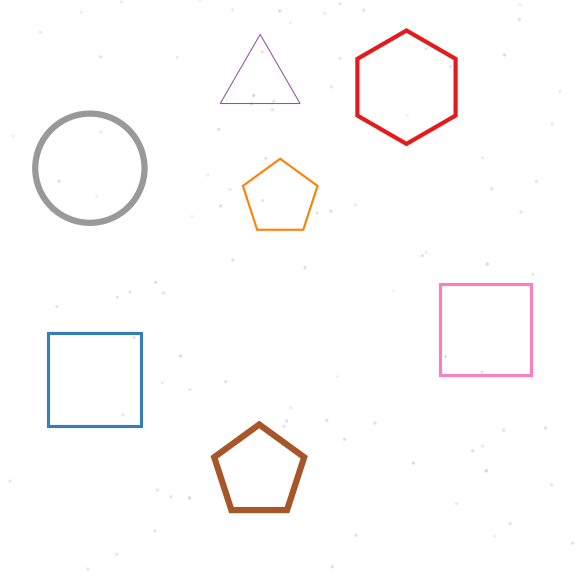[{"shape": "hexagon", "thickness": 2, "radius": 0.49, "center": [0.704, 0.848]}, {"shape": "square", "thickness": 1.5, "radius": 0.4, "center": [0.163, 0.342]}, {"shape": "triangle", "thickness": 0.5, "radius": 0.4, "center": [0.45, 0.86]}, {"shape": "pentagon", "thickness": 1, "radius": 0.34, "center": [0.485, 0.656]}, {"shape": "pentagon", "thickness": 3, "radius": 0.41, "center": [0.449, 0.182]}, {"shape": "square", "thickness": 1.5, "radius": 0.39, "center": [0.84, 0.429]}, {"shape": "circle", "thickness": 3, "radius": 0.47, "center": [0.156, 0.708]}]